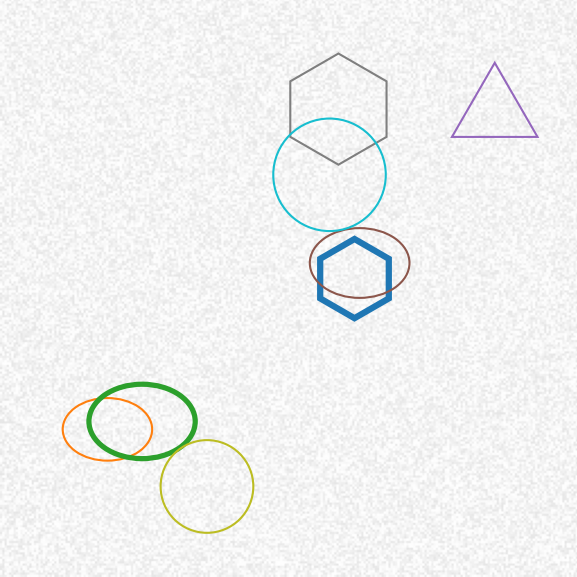[{"shape": "hexagon", "thickness": 3, "radius": 0.34, "center": [0.614, 0.517]}, {"shape": "oval", "thickness": 1, "radius": 0.39, "center": [0.186, 0.256]}, {"shape": "oval", "thickness": 2.5, "radius": 0.46, "center": [0.246, 0.269]}, {"shape": "triangle", "thickness": 1, "radius": 0.43, "center": [0.857, 0.805]}, {"shape": "oval", "thickness": 1, "radius": 0.43, "center": [0.623, 0.544]}, {"shape": "hexagon", "thickness": 1, "radius": 0.48, "center": [0.586, 0.81]}, {"shape": "circle", "thickness": 1, "radius": 0.4, "center": [0.358, 0.157]}, {"shape": "circle", "thickness": 1, "radius": 0.49, "center": [0.571, 0.696]}]